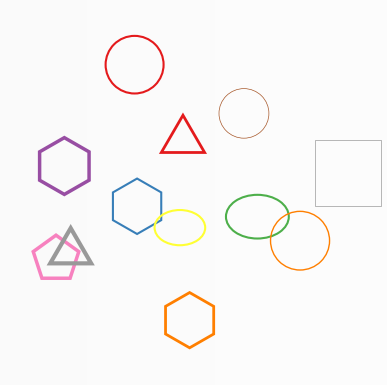[{"shape": "triangle", "thickness": 2, "radius": 0.32, "center": [0.472, 0.636]}, {"shape": "circle", "thickness": 1.5, "radius": 0.37, "center": [0.347, 0.832]}, {"shape": "hexagon", "thickness": 1.5, "radius": 0.36, "center": [0.354, 0.464]}, {"shape": "oval", "thickness": 1.5, "radius": 0.41, "center": [0.664, 0.437]}, {"shape": "hexagon", "thickness": 2.5, "radius": 0.37, "center": [0.166, 0.569]}, {"shape": "hexagon", "thickness": 2, "radius": 0.36, "center": [0.489, 0.168]}, {"shape": "circle", "thickness": 1, "radius": 0.38, "center": [0.774, 0.375]}, {"shape": "oval", "thickness": 1.5, "radius": 0.33, "center": [0.464, 0.409]}, {"shape": "circle", "thickness": 0.5, "radius": 0.32, "center": [0.63, 0.705]}, {"shape": "pentagon", "thickness": 2.5, "radius": 0.31, "center": [0.145, 0.327]}, {"shape": "square", "thickness": 0.5, "radius": 0.43, "center": [0.898, 0.551]}, {"shape": "triangle", "thickness": 3, "radius": 0.31, "center": [0.182, 0.346]}]